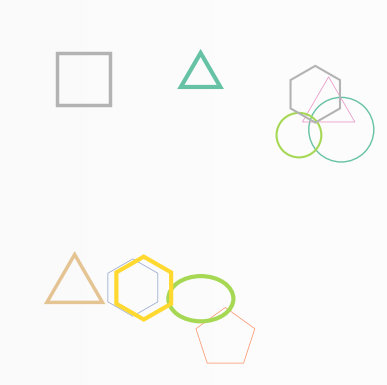[{"shape": "circle", "thickness": 1, "radius": 0.42, "center": [0.881, 0.663]}, {"shape": "triangle", "thickness": 3, "radius": 0.29, "center": [0.518, 0.804]}, {"shape": "pentagon", "thickness": 0.5, "radius": 0.4, "center": [0.582, 0.122]}, {"shape": "hexagon", "thickness": 0.5, "radius": 0.37, "center": [0.343, 0.253]}, {"shape": "triangle", "thickness": 0.5, "radius": 0.39, "center": [0.848, 0.722]}, {"shape": "oval", "thickness": 3, "radius": 0.42, "center": [0.518, 0.224]}, {"shape": "circle", "thickness": 1.5, "radius": 0.29, "center": [0.771, 0.649]}, {"shape": "hexagon", "thickness": 3, "radius": 0.41, "center": [0.371, 0.252]}, {"shape": "triangle", "thickness": 2.5, "radius": 0.41, "center": [0.193, 0.256]}, {"shape": "square", "thickness": 2.5, "radius": 0.34, "center": [0.217, 0.795]}, {"shape": "hexagon", "thickness": 1.5, "radius": 0.37, "center": [0.814, 0.755]}]